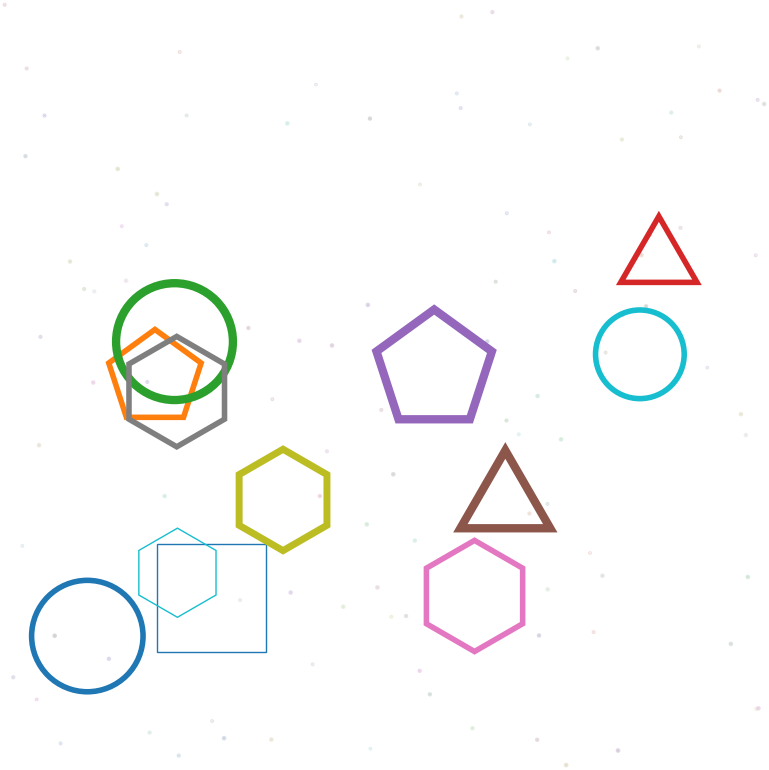[{"shape": "circle", "thickness": 2, "radius": 0.36, "center": [0.113, 0.174]}, {"shape": "square", "thickness": 0.5, "radius": 0.35, "center": [0.275, 0.224]}, {"shape": "pentagon", "thickness": 2, "radius": 0.32, "center": [0.201, 0.509]}, {"shape": "circle", "thickness": 3, "radius": 0.38, "center": [0.227, 0.556]}, {"shape": "triangle", "thickness": 2, "radius": 0.29, "center": [0.856, 0.662]}, {"shape": "pentagon", "thickness": 3, "radius": 0.39, "center": [0.564, 0.519]}, {"shape": "triangle", "thickness": 3, "radius": 0.34, "center": [0.656, 0.348]}, {"shape": "hexagon", "thickness": 2, "radius": 0.36, "center": [0.616, 0.226]}, {"shape": "hexagon", "thickness": 2, "radius": 0.36, "center": [0.23, 0.491]}, {"shape": "hexagon", "thickness": 2.5, "radius": 0.33, "center": [0.368, 0.351]}, {"shape": "hexagon", "thickness": 0.5, "radius": 0.29, "center": [0.23, 0.256]}, {"shape": "circle", "thickness": 2, "radius": 0.29, "center": [0.831, 0.54]}]